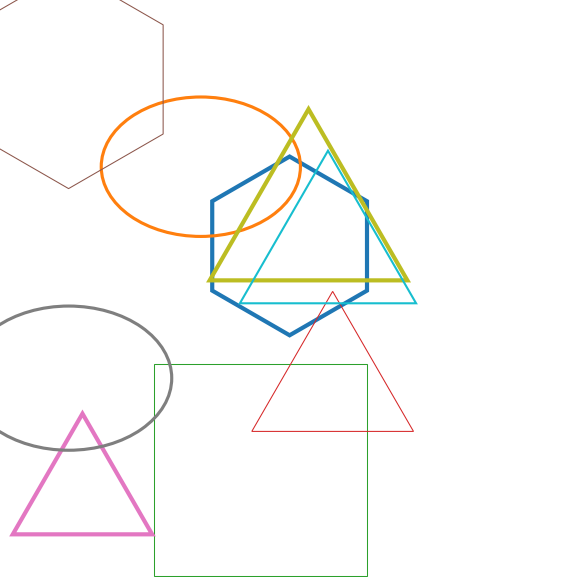[{"shape": "hexagon", "thickness": 2, "radius": 0.77, "center": [0.501, 0.573]}, {"shape": "oval", "thickness": 1.5, "radius": 0.86, "center": [0.348, 0.71]}, {"shape": "square", "thickness": 0.5, "radius": 0.92, "center": [0.451, 0.185]}, {"shape": "triangle", "thickness": 0.5, "radius": 0.81, "center": [0.576, 0.333]}, {"shape": "hexagon", "thickness": 0.5, "radius": 0.95, "center": [0.119, 0.862]}, {"shape": "triangle", "thickness": 2, "radius": 0.7, "center": [0.143, 0.144]}, {"shape": "oval", "thickness": 1.5, "radius": 0.89, "center": [0.119, 0.344]}, {"shape": "triangle", "thickness": 2, "radius": 0.99, "center": [0.534, 0.612]}, {"shape": "triangle", "thickness": 1, "radius": 0.88, "center": [0.568, 0.562]}]